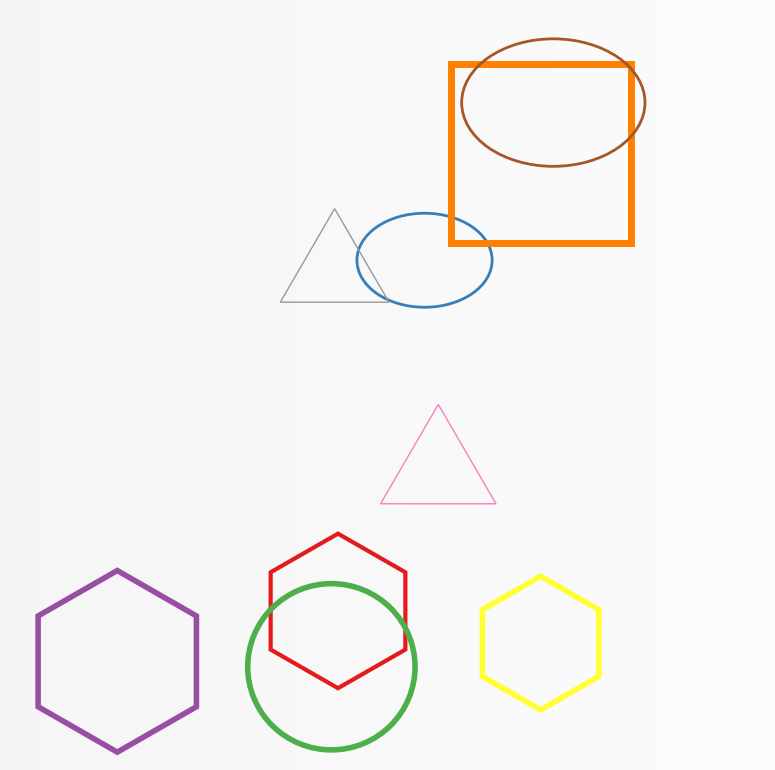[{"shape": "hexagon", "thickness": 1.5, "radius": 0.5, "center": [0.436, 0.207]}, {"shape": "oval", "thickness": 1, "radius": 0.44, "center": [0.548, 0.662]}, {"shape": "circle", "thickness": 2, "radius": 0.54, "center": [0.428, 0.134]}, {"shape": "hexagon", "thickness": 2, "radius": 0.59, "center": [0.151, 0.141]}, {"shape": "square", "thickness": 2.5, "radius": 0.58, "center": [0.698, 0.801]}, {"shape": "hexagon", "thickness": 2, "radius": 0.43, "center": [0.698, 0.165]}, {"shape": "oval", "thickness": 1, "radius": 0.59, "center": [0.714, 0.867]}, {"shape": "triangle", "thickness": 0.5, "radius": 0.43, "center": [0.566, 0.389]}, {"shape": "triangle", "thickness": 0.5, "radius": 0.4, "center": [0.432, 0.648]}]